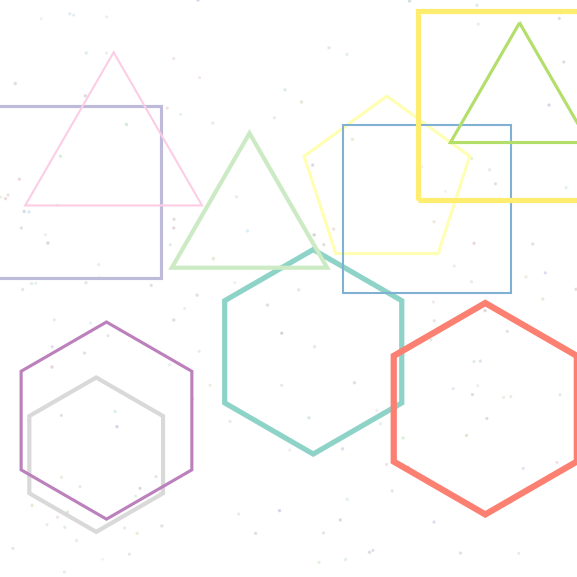[{"shape": "hexagon", "thickness": 2.5, "radius": 0.89, "center": [0.542, 0.39]}, {"shape": "pentagon", "thickness": 1.5, "radius": 0.75, "center": [0.67, 0.682]}, {"shape": "square", "thickness": 1.5, "radius": 0.74, "center": [0.13, 0.666]}, {"shape": "hexagon", "thickness": 3, "radius": 0.92, "center": [0.84, 0.291]}, {"shape": "square", "thickness": 1, "radius": 0.73, "center": [0.74, 0.638]}, {"shape": "triangle", "thickness": 1.5, "radius": 0.69, "center": [0.9, 0.821]}, {"shape": "triangle", "thickness": 1, "radius": 0.88, "center": [0.197, 0.732]}, {"shape": "hexagon", "thickness": 2, "radius": 0.67, "center": [0.167, 0.212]}, {"shape": "hexagon", "thickness": 1.5, "radius": 0.85, "center": [0.184, 0.271]}, {"shape": "triangle", "thickness": 2, "radius": 0.78, "center": [0.432, 0.613]}, {"shape": "square", "thickness": 2.5, "radius": 0.82, "center": [0.888, 0.816]}]